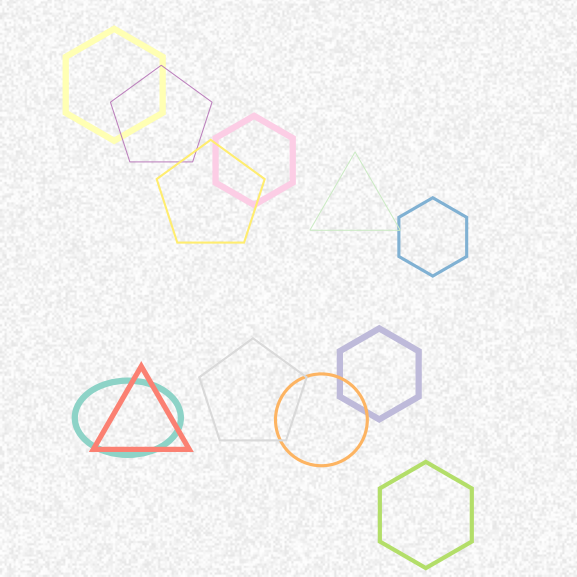[{"shape": "oval", "thickness": 3, "radius": 0.46, "center": [0.221, 0.276]}, {"shape": "hexagon", "thickness": 3, "radius": 0.48, "center": [0.198, 0.852]}, {"shape": "hexagon", "thickness": 3, "radius": 0.39, "center": [0.657, 0.352]}, {"shape": "triangle", "thickness": 2.5, "radius": 0.48, "center": [0.245, 0.269]}, {"shape": "hexagon", "thickness": 1.5, "radius": 0.34, "center": [0.749, 0.589]}, {"shape": "circle", "thickness": 1.5, "radius": 0.4, "center": [0.557, 0.272]}, {"shape": "hexagon", "thickness": 2, "radius": 0.46, "center": [0.737, 0.107]}, {"shape": "hexagon", "thickness": 3, "radius": 0.39, "center": [0.44, 0.721]}, {"shape": "pentagon", "thickness": 1, "radius": 0.49, "center": [0.438, 0.316]}, {"shape": "pentagon", "thickness": 0.5, "radius": 0.46, "center": [0.279, 0.794]}, {"shape": "triangle", "thickness": 0.5, "radius": 0.45, "center": [0.615, 0.646]}, {"shape": "pentagon", "thickness": 1, "radius": 0.49, "center": [0.365, 0.659]}]